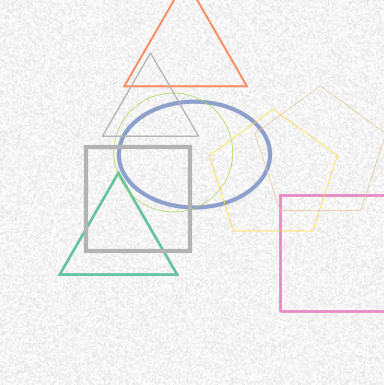[{"shape": "triangle", "thickness": 2, "radius": 0.88, "center": [0.308, 0.375]}, {"shape": "triangle", "thickness": 1.5, "radius": 0.92, "center": [0.482, 0.868]}, {"shape": "oval", "thickness": 3, "radius": 0.98, "center": [0.505, 0.599]}, {"shape": "square", "thickness": 2, "radius": 0.76, "center": [0.879, 0.342]}, {"shape": "circle", "thickness": 0.5, "radius": 0.77, "center": [0.45, 0.604]}, {"shape": "pentagon", "thickness": 0.5, "radius": 0.87, "center": [0.71, 0.542]}, {"shape": "pentagon", "thickness": 0.5, "radius": 0.89, "center": [0.832, 0.598]}, {"shape": "triangle", "thickness": 1, "radius": 0.72, "center": [0.391, 0.718]}, {"shape": "square", "thickness": 3, "radius": 0.68, "center": [0.358, 0.484]}]